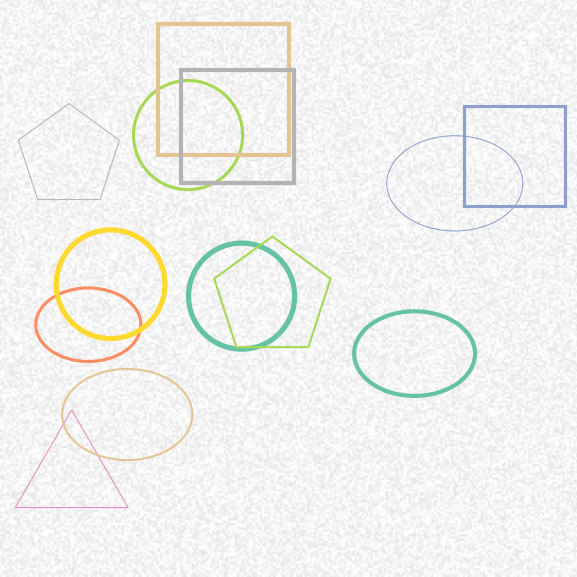[{"shape": "oval", "thickness": 2, "radius": 0.52, "center": [0.718, 0.387]}, {"shape": "circle", "thickness": 2.5, "radius": 0.46, "center": [0.418, 0.486]}, {"shape": "oval", "thickness": 1.5, "radius": 0.45, "center": [0.153, 0.437]}, {"shape": "oval", "thickness": 0.5, "radius": 0.59, "center": [0.788, 0.682]}, {"shape": "square", "thickness": 1.5, "radius": 0.44, "center": [0.891, 0.729]}, {"shape": "triangle", "thickness": 0.5, "radius": 0.56, "center": [0.124, 0.177]}, {"shape": "circle", "thickness": 1.5, "radius": 0.47, "center": [0.326, 0.765]}, {"shape": "pentagon", "thickness": 1, "radius": 0.53, "center": [0.472, 0.484]}, {"shape": "circle", "thickness": 2.5, "radius": 0.47, "center": [0.192, 0.507]}, {"shape": "oval", "thickness": 1, "radius": 0.56, "center": [0.22, 0.281]}, {"shape": "square", "thickness": 2, "radius": 0.57, "center": [0.388, 0.844]}, {"shape": "pentagon", "thickness": 0.5, "radius": 0.46, "center": [0.119, 0.728]}, {"shape": "square", "thickness": 2, "radius": 0.49, "center": [0.411, 0.78]}]